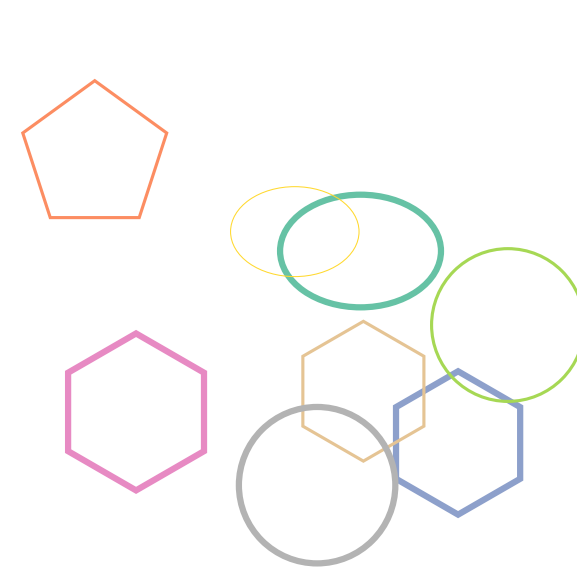[{"shape": "oval", "thickness": 3, "radius": 0.7, "center": [0.624, 0.564]}, {"shape": "pentagon", "thickness": 1.5, "radius": 0.66, "center": [0.164, 0.728]}, {"shape": "hexagon", "thickness": 3, "radius": 0.62, "center": [0.793, 0.232]}, {"shape": "hexagon", "thickness": 3, "radius": 0.68, "center": [0.236, 0.286]}, {"shape": "circle", "thickness": 1.5, "radius": 0.66, "center": [0.88, 0.436]}, {"shape": "oval", "thickness": 0.5, "radius": 0.56, "center": [0.51, 0.598]}, {"shape": "hexagon", "thickness": 1.5, "radius": 0.61, "center": [0.629, 0.322]}, {"shape": "circle", "thickness": 3, "radius": 0.68, "center": [0.549, 0.159]}]